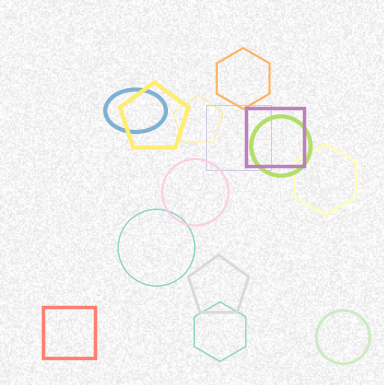[{"shape": "hexagon", "thickness": 1, "radius": 0.39, "center": [0.571, 0.138]}, {"shape": "circle", "thickness": 1, "radius": 0.5, "center": [0.406, 0.357]}, {"shape": "hexagon", "thickness": 1.5, "radius": 0.46, "center": [0.845, 0.534]}, {"shape": "square", "thickness": 0.5, "radius": 0.42, "center": [0.62, 0.642]}, {"shape": "square", "thickness": 2.5, "radius": 0.34, "center": [0.18, 0.136]}, {"shape": "oval", "thickness": 3, "radius": 0.39, "center": [0.352, 0.712]}, {"shape": "hexagon", "thickness": 1.5, "radius": 0.4, "center": [0.632, 0.796]}, {"shape": "circle", "thickness": 3, "radius": 0.39, "center": [0.73, 0.621]}, {"shape": "circle", "thickness": 1.5, "radius": 0.43, "center": [0.508, 0.501]}, {"shape": "pentagon", "thickness": 2, "radius": 0.41, "center": [0.568, 0.255]}, {"shape": "square", "thickness": 2.5, "radius": 0.38, "center": [0.715, 0.645]}, {"shape": "circle", "thickness": 2, "radius": 0.35, "center": [0.891, 0.124]}, {"shape": "pentagon", "thickness": 0.5, "radius": 0.34, "center": [0.515, 0.686]}, {"shape": "pentagon", "thickness": 3, "radius": 0.47, "center": [0.401, 0.692]}]